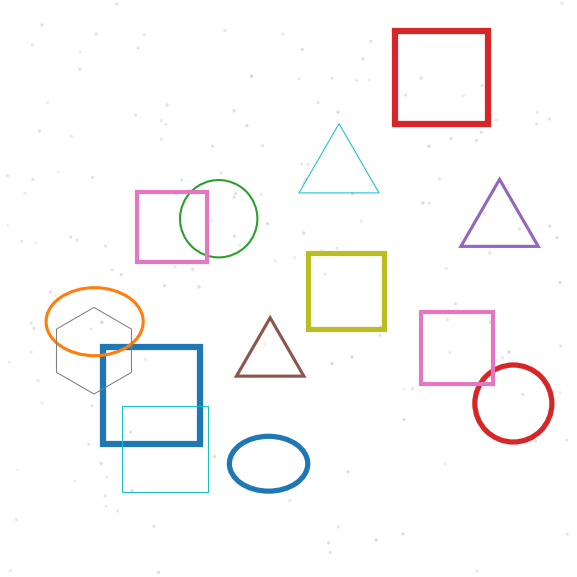[{"shape": "oval", "thickness": 2.5, "radius": 0.34, "center": [0.465, 0.196]}, {"shape": "square", "thickness": 3, "radius": 0.42, "center": [0.262, 0.315]}, {"shape": "oval", "thickness": 1.5, "radius": 0.42, "center": [0.164, 0.442]}, {"shape": "circle", "thickness": 1, "radius": 0.33, "center": [0.379, 0.62]}, {"shape": "square", "thickness": 3, "radius": 0.4, "center": [0.764, 0.865]}, {"shape": "circle", "thickness": 2.5, "radius": 0.33, "center": [0.889, 0.3]}, {"shape": "triangle", "thickness": 1.5, "radius": 0.39, "center": [0.865, 0.611]}, {"shape": "triangle", "thickness": 1.5, "radius": 0.34, "center": [0.468, 0.381]}, {"shape": "square", "thickness": 2, "radius": 0.31, "center": [0.298, 0.606]}, {"shape": "square", "thickness": 2, "radius": 0.31, "center": [0.792, 0.397]}, {"shape": "hexagon", "thickness": 0.5, "radius": 0.37, "center": [0.163, 0.392]}, {"shape": "square", "thickness": 2.5, "radius": 0.33, "center": [0.599, 0.495]}, {"shape": "square", "thickness": 0.5, "radius": 0.37, "center": [0.285, 0.221]}, {"shape": "triangle", "thickness": 0.5, "radius": 0.4, "center": [0.587, 0.705]}]